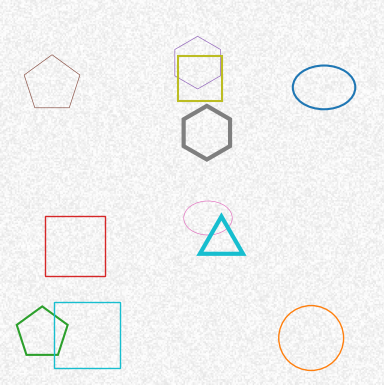[{"shape": "oval", "thickness": 1.5, "radius": 0.41, "center": [0.842, 0.773]}, {"shape": "circle", "thickness": 1, "radius": 0.42, "center": [0.808, 0.122]}, {"shape": "pentagon", "thickness": 1.5, "radius": 0.35, "center": [0.11, 0.135]}, {"shape": "square", "thickness": 1, "radius": 0.39, "center": [0.195, 0.361]}, {"shape": "hexagon", "thickness": 0.5, "radius": 0.34, "center": [0.513, 0.837]}, {"shape": "pentagon", "thickness": 0.5, "radius": 0.38, "center": [0.135, 0.782]}, {"shape": "oval", "thickness": 0.5, "radius": 0.32, "center": [0.54, 0.434]}, {"shape": "hexagon", "thickness": 3, "radius": 0.35, "center": [0.537, 0.655]}, {"shape": "square", "thickness": 1.5, "radius": 0.29, "center": [0.519, 0.797]}, {"shape": "triangle", "thickness": 3, "radius": 0.32, "center": [0.575, 0.373]}, {"shape": "square", "thickness": 1, "radius": 0.43, "center": [0.225, 0.13]}]